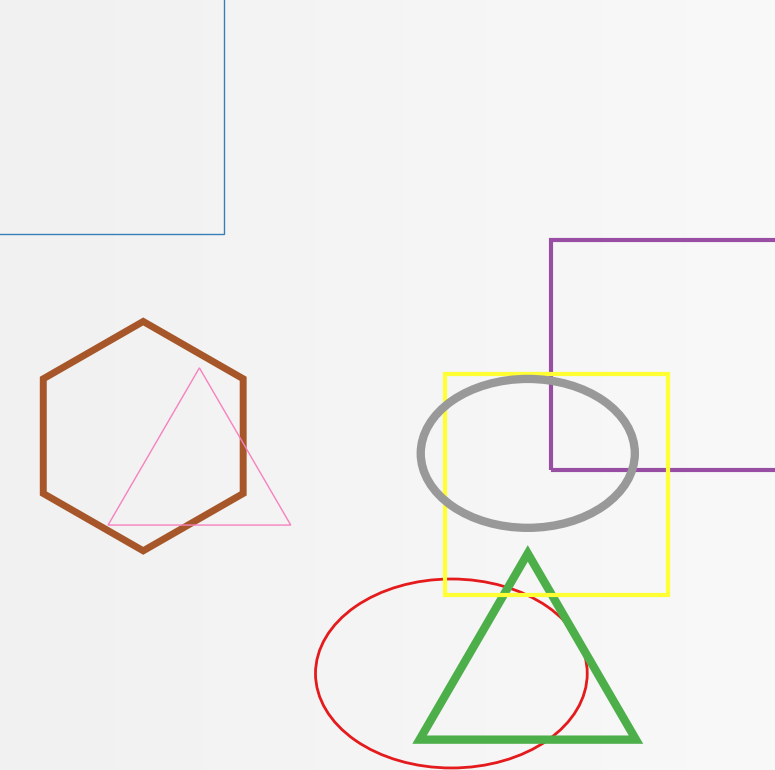[{"shape": "oval", "thickness": 1, "radius": 0.88, "center": [0.582, 0.125]}, {"shape": "square", "thickness": 0.5, "radius": 0.81, "center": [0.127, 0.857]}, {"shape": "triangle", "thickness": 3, "radius": 0.81, "center": [0.681, 0.12]}, {"shape": "square", "thickness": 1.5, "radius": 0.75, "center": [0.86, 0.539]}, {"shape": "square", "thickness": 1.5, "radius": 0.72, "center": [0.718, 0.37]}, {"shape": "hexagon", "thickness": 2.5, "radius": 0.74, "center": [0.185, 0.434]}, {"shape": "triangle", "thickness": 0.5, "radius": 0.68, "center": [0.257, 0.386]}, {"shape": "oval", "thickness": 3, "radius": 0.69, "center": [0.681, 0.411]}]